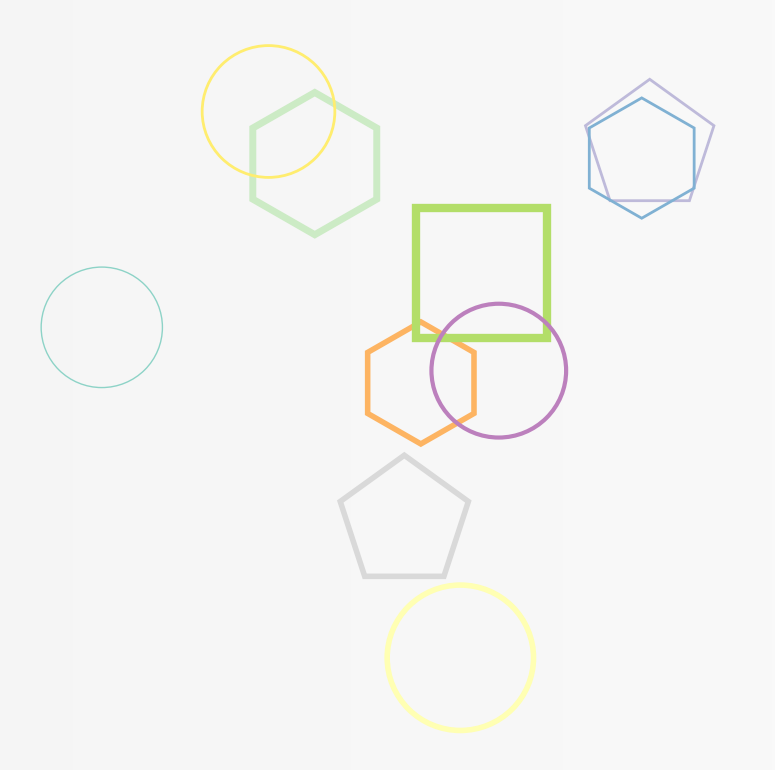[{"shape": "circle", "thickness": 0.5, "radius": 0.39, "center": [0.131, 0.575]}, {"shape": "circle", "thickness": 2, "radius": 0.47, "center": [0.594, 0.146]}, {"shape": "pentagon", "thickness": 1, "radius": 0.44, "center": [0.838, 0.81]}, {"shape": "hexagon", "thickness": 1, "radius": 0.39, "center": [0.828, 0.795]}, {"shape": "hexagon", "thickness": 2, "radius": 0.4, "center": [0.543, 0.503]}, {"shape": "square", "thickness": 3, "radius": 0.42, "center": [0.621, 0.646]}, {"shape": "pentagon", "thickness": 2, "radius": 0.43, "center": [0.522, 0.322]}, {"shape": "circle", "thickness": 1.5, "radius": 0.43, "center": [0.644, 0.519]}, {"shape": "hexagon", "thickness": 2.5, "radius": 0.46, "center": [0.406, 0.788]}, {"shape": "circle", "thickness": 1, "radius": 0.43, "center": [0.346, 0.855]}]